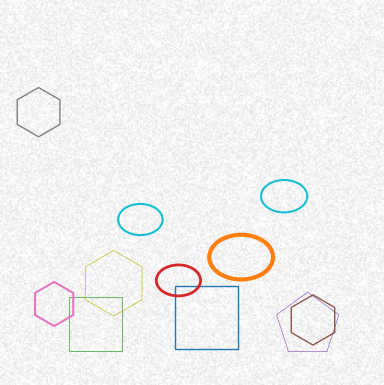[{"shape": "square", "thickness": 1, "radius": 0.41, "center": [0.537, 0.175]}, {"shape": "oval", "thickness": 3, "radius": 0.41, "center": [0.626, 0.332]}, {"shape": "square", "thickness": 0.5, "radius": 0.35, "center": [0.248, 0.158]}, {"shape": "oval", "thickness": 2, "radius": 0.29, "center": [0.463, 0.272]}, {"shape": "pentagon", "thickness": 0.5, "radius": 0.43, "center": [0.799, 0.156]}, {"shape": "hexagon", "thickness": 1, "radius": 0.33, "center": [0.813, 0.169]}, {"shape": "hexagon", "thickness": 1.5, "radius": 0.29, "center": [0.141, 0.21]}, {"shape": "hexagon", "thickness": 1, "radius": 0.32, "center": [0.1, 0.709]}, {"shape": "hexagon", "thickness": 0.5, "radius": 0.43, "center": [0.295, 0.264]}, {"shape": "oval", "thickness": 1.5, "radius": 0.29, "center": [0.365, 0.43]}, {"shape": "oval", "thickness": 1.5, "radius": 0.3, "center": [0.738, 0.49]}]